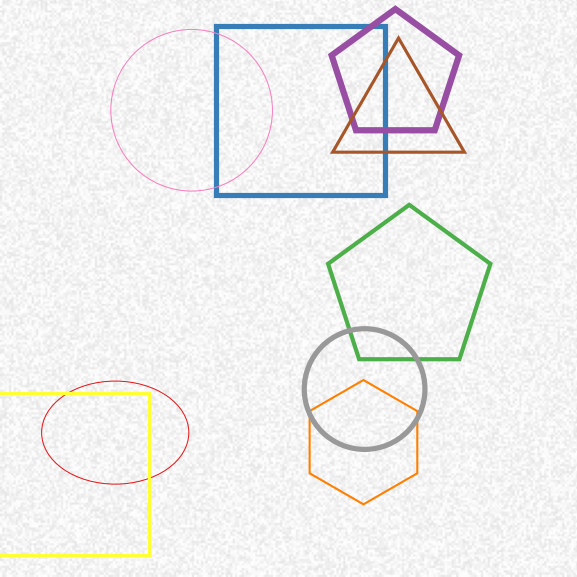[{"shape": "oval", "thickness": 0.5, "radius": 0.64, "center": [0.2, 0.25]}, {"shape": "square", "thickness": 2.5, "radius": 0.73, "center": [0.52, 0.807]}, {"shape": "pentagon", "thickness": 2, "radius": 0.74, "center": [0.709, 0.497]}, {"shape": "pentagon", "thickness": 3, "radius": 0.58, "center": [0.685, 0.867]}, {"shape": "hexagon", "thickness": 1, "radius": 0.54, "center": [0.629, 0.233]}, {"shape": "square", "thickness": 1.5, "radius": 0.7, "center": [0.117, 0.178]}, {"shape": "triangle", "thickness": 1.5, "radius": 0.66, "center": [0.69, 0.801]}, {"shape": "circle", "thickness": 0.5, "radius": 0.7, "center": [0.332, 0.808]}, {"shape": "circle", "thickness": 2.5, "radius": 0.52, "center": [0.631, 0.325]}]